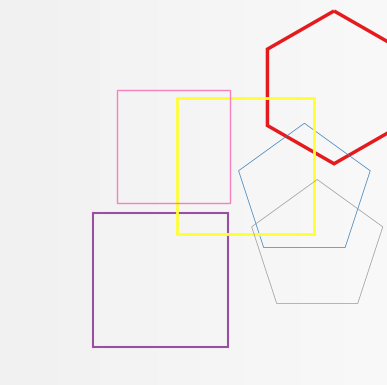[{"shape": "hexagon", "thickness": 2.5, "radius": 0.99, "center": [0.862, 0.773]}, {"shape": "pentagon", "thickness": 0.5, "radius": 0.89, "center": [0.786, 0.501]}, {"shape": "square", "thickness": 1.5, "radius": 0.87, "center": [0.415, 0.272]}, {"shape": "square", "thickness": 2, "radius": 0.88, "center": [0.633, 0.569]}, {"shape": "square", "thickness": 1, "radius": 0.73, "center": [0.449, 0.62]}, {"shape": "pentagon", "thickness": 0.5, "radius": 0.89, "center": [0.819, 0.356]}]